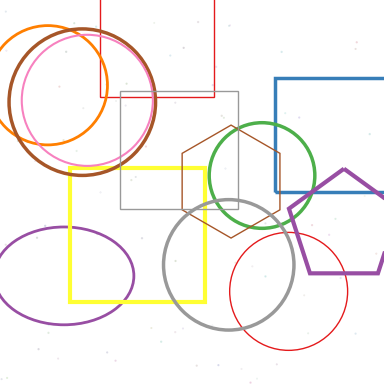[{"shape": "circle", "thickness": 1, "radius": 0.77, "center": [0.75, 0.243]}, {"shape": "square", "thickness": 1, "radius": 0.74, "center": [0.407, 0.896]}, {"shape": "square", "thickness": 2.5, "radius": 0.74, "center": [0.862, 0.65]}, {"shape": "circle", "thickness": 2.5, "radius": 0.69, "center": [0.681, 0.544]}, {"shape": "oval", "thickness": 2, "radius": 0.91, "center": [0.166, 0.283]}, {"shape": "pentagon", "thickness": 3, "radius": 0.75, "center": [0.893, 0.412]}, {"shape": "circle", "thickness": 2, "radius": 0.77, "center": [0.124, 0.779]}, {"shape": "square", "thickness": 3, "radius": 0.87, "center": [0.357, 0.389]}, {"shape": "hexagon", "thickness": 1, "radius": 0.73, "center": [0.6, 0.528]}, {"shape": "circle", "thickness": 2.5, "radius": 0.95, "center": [0.214, 0.735]}, {"shape": "circle", "thickness": 1.5, "radius": 0.85, "center": [0.227, 0.739]}, {"shape": "square", "thickness": 1, "radius": 0.77, "center": [0.465, 0.61]}, {"shape": "circle", "thickness": 2.5, "radius": 0.85, "center": [0.594, 0.312]}]